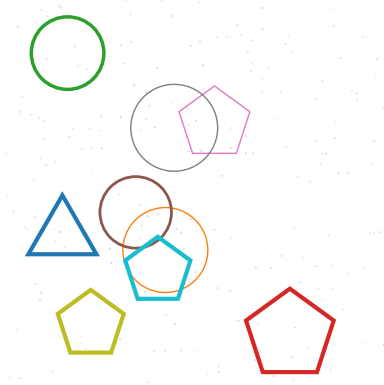[{"shape": "triangle", "thickness": 3, "radius": 0.51, "center": [0.162, 0.391]}, {"shape": "circle", "thickness": 1, "radius": 0.55, "center": [0.429, 0.351]}, {"shape": "circle", "thickness": 2.5, "radius": 0.47, "center": [0.176, 0.862]}, {"shape": "pentagon", "thickness": 3, "radius": 0.6, "center": [0.753, 0.13]}, {"shape": "circle", "thickness": 2, "radius": 0.46, "center": [0.352, 0.448]}, {"shape": "pentagon", "thickness": 1, "radius": 0.48, "center": [0.557, 0.68]}, {"shape": "circle", "thickness": 1, "radius": 0.56, "center": [0.453, 0.668]}, {"shape": "pentagon", "thickness": 3, "radius": 0.45, "center": [0.236, 0.157]}, {"shape": "pentagon", "thickness": 3, "radius": 0.45, "center": [0.41, 0.296]}]